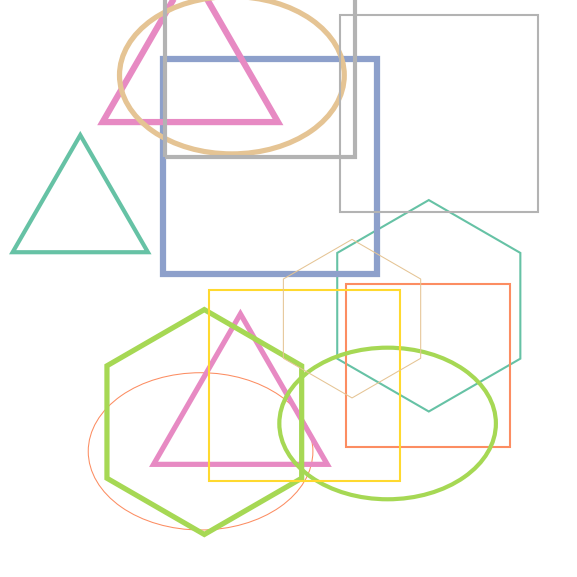[{"shape": "triangle", "thickness": 2, "radius": 0.68, "center": [0.139, 0.63]}, {"shape": "hexagon", "thickness": 1, "radius": 0.92, "center": [0.742, 0.47]}, {"shape": "square", "thickness": 1, "radius": 0.71, "center": [0.741, 0.366]}, {"shape": "oval", "thickness": 0.5, "radius": 0.97, "center": [0.347, 0.218]}, {"shape": "square", "thickness": 3, "radius": 0.93, "center": [0.467, 0.711]}, {"shape": "triangle", "thickness": 2.5, "radius": 0.87, "center": [0.416, 0.282]}, {"shape": "triangle", "thickness": 3, "radius": 0.88, "center": [0.33, 0.875]}, {"shape": "hexagon", "thickness": 2.5, "radius": 0.97, "center": [0.354, 0.268]}, {"shape": "oval", "thickness": 2, "radius": 0.94, "center": [0.671, 0.266]}, {"shape": "square", "thickness": 1, "radius": 0.83, "center": [0.527, 0.332]}, {"shape": "hexagon", "thickness": 0.5, "radius": 0.69, "center": [0.61, 0.447]}, {"shape": "oval", "thickness": 2.5, "radius": 0.97, "center": [0.402, 0.869]}, {"shape": "square", "thickness": 1, "radius": 0.85, "center": [0.76, 0.803]}, {"shape": "square", "thickness": 2, "radius": 0.82, "center": [0.451, 0.891]}]